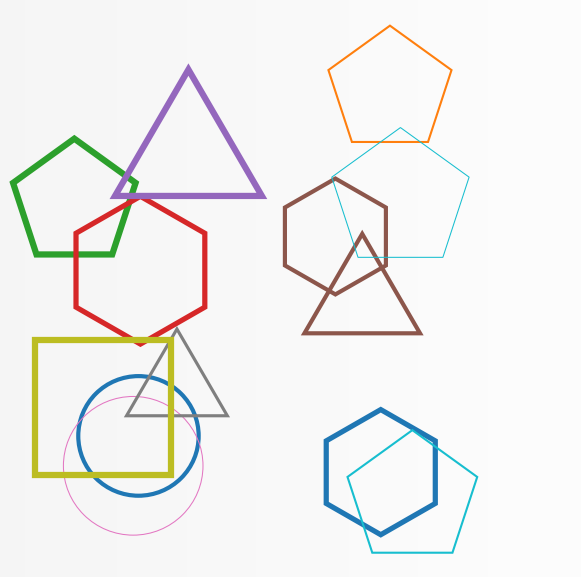[{"shape": "hexagon", "thickness": 2.5, "radius": 0.54, "center": [0.655, 0.182]}, {"shape": "circle", "thickness": 2, "radius": 0.52, "center": [0.238, 0.244]}, {"shape": "pentagon", "thickness": 1, "radius": 0.56, "center": [0.671, 0.843]}, {"shape": "pentagon", "thickness": 3, "radius": 0.55, "center": [0.128, 0.648]}, {"shape": "hexagon", "thickness": 2.5, "radius": 0.64, "center": [0.242, 0.531]}, {"shape": "triangle", "thickness": 3, "radius": 0.73, "center": [0.324, 0.733]}, {"shape": "triangle", "thickness": 2, "radius": 0.57, "center": [0.623, 0.479]}, {"shape": "hexagon", "thickness": 2, "radius": 0.5, "center": [0.577, 0.59]}, {"shape": "circle", "thickness": 0.5, "radius": 0.6, "center": [0.229, 0.193]}, {"shape": "triangle", "thickness": 1.5, "radius": 0.5, "center": [0.304, 0.329]}, {"shape": "square", "thickness": 3, "radius": 0.58, "center": [0.178, 0.293]}, {"shape": "pentagon", "thickness": 0.5, "radius": 0.62, "center": [0.689, 0.654]}, {"shape": "pentagon", "thickness": 1, "radius": 0.59, "center": [0.709, 0.137]}]